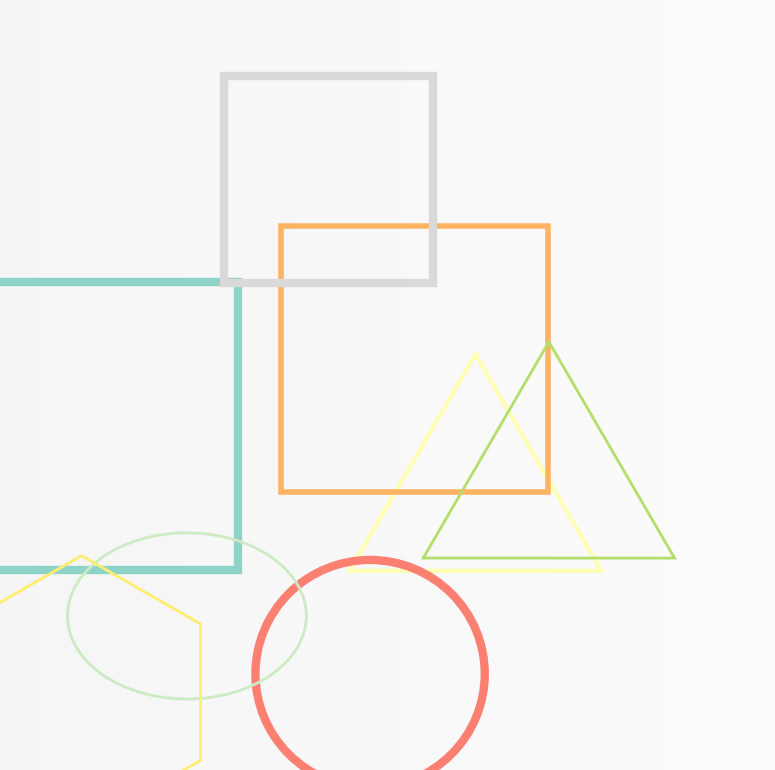[{"shape": "square", "thickness": 3, "radius": 0.93, "center": [0.121, 0.447]}, {"shape": "triangle", "thickness": 1.5, "radius": 0.94, "center": [0.613, 0.352]}, {"shape": "circle", "thickness": 3, "radius": 0.74, "center": [0.478, 0.125]}, {"shape": "square", "thickness": 2, "radius": 0.86, "center": [0.535, 0.534]}, {"shape": "triangle", "thickness": 1, "radius": 0.94, "center": [0.708, 0.369]}, {"shape": "square", "thickness": 3, "radius": 0.67, "center": [0.424, 0.766]}, {"shape": "oval", "thickness": 1, "radius": 0.77, "center": [0.241, 0.2]}, {"shape": "hexagon", "thickness": 1, "radius": 0.89, "center": [0.105, 0.101]}]